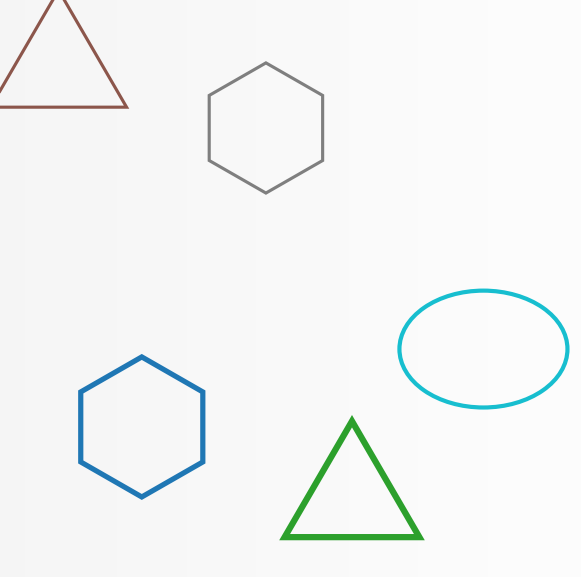[{"shape": "hexagon", "thickness": 2.5, "radius": 0.61, "center": [0.244, 0.26]}, {"shape": "triangle", "thickness": 3, "radius": 0.67, "center": [0.606, 0.136]}, {"shape": "triangle", "thickness": 1.5, "radius": 0.68, "center": [0.101, 0.881]}, {"shape": "hexagon", "thickness": 1.5, "radius": 0.56, "center": [0.458, 0.778]}, {"shape": "oval", "thickness": 2, "radius": 0.72, "center": [0.832, 0.395]}]